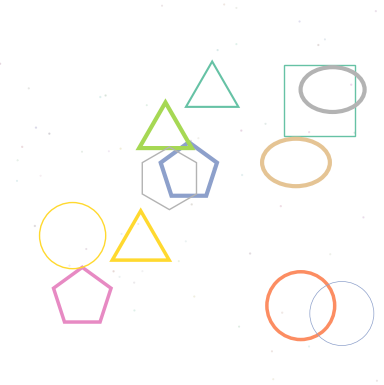[{"shape": "square", "thickness": 1, "radius": 0.46, "center": [0.829, 0.74]}, {"shape": "triangle", "thickness": 1.5, "radius": 0.39, "center": [0.551, 0.762]}, {"shape": "circle", "thickness": 2.5, "radius": 0.44, "center": [0.781, 0.206]}, {"shape": "circle", "thickness": 0.5, "radius": 0.42, "center": [0.888, 0.186]}, {"shape": "pentagon", "thickness": 3, "radius": 0.38, "center": [0.49, 0.554]}, {"shape": "pentagon", "thickness": 2.5, "radius": 0.39, "center": [0.214, 0.227]}, {"shape": "triangle", "thickness": 3, "radius": 0.39, "center": [0.43, 0.655]}, {"shape": "triangle", "thickness": 2.5, "radius": 0.43, "center": [0.366, 0.367]}, {"shape": "circle", "thickness": 1, "radius": 0.43, "center": [0.189, 0.388]}, {"shape": "oval", "thickness": 3, "radius": 0.44, "center": [0.769, 0.578]}, {"shape": "hexagon", "thickness": 1, "radius": 0.41, "center": [0.44, 0.537]}, {"shape": "oval", "thickness": 3, "radius": 0.42, "center": [0.864, 0.767]}]